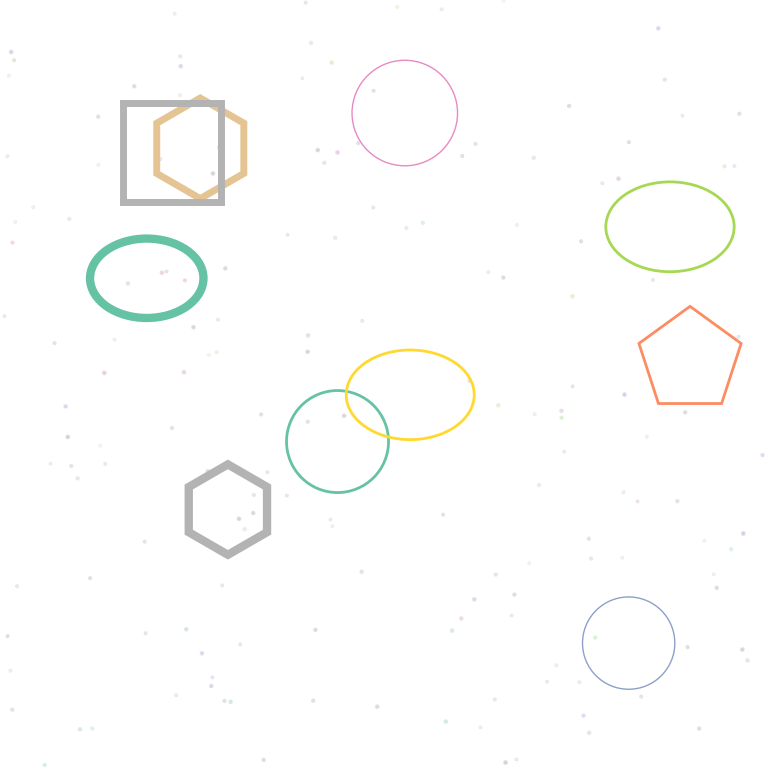[{"shape": "circle", "thickness": 1, "radius": 0.33, "center": [0.438, 0.427]}, {"shape": "oval", "thickness": 3, "radius": 0.37, "center": [0.191, 0.639]}, {"shape": "pentagon", "thickness": 1, "radius": 0.35, "center": [0.896, 0.532]}, {"shape": "circle", "thickness": 0.5, "radius": 0.3, "center": [0.816, 0.165]}, {"shape": "circle", "thickness": 0.5, "radius": 0.34, "center": [0.526, 0.853]}, {"shape": "oval", "thickness": 1, "radius": 0.42, "center": [0.87, 0.705]}, {"shape": "oval", "thickness": 1, "radius": 0.42, "center": [0.533, 0.487]}, {"shape": "hexagon", "thickness": 2.5, "radius": 0.33, "center": [0.26, 0.807]}, {"shape": "hexagon", "thickness": 3, "radius": 0.29, "center": [0.296, 0.338]}, {"shape": "square", "thickness": 2.5, "radius": 0.32, "center": [0.223, 0.802]}]